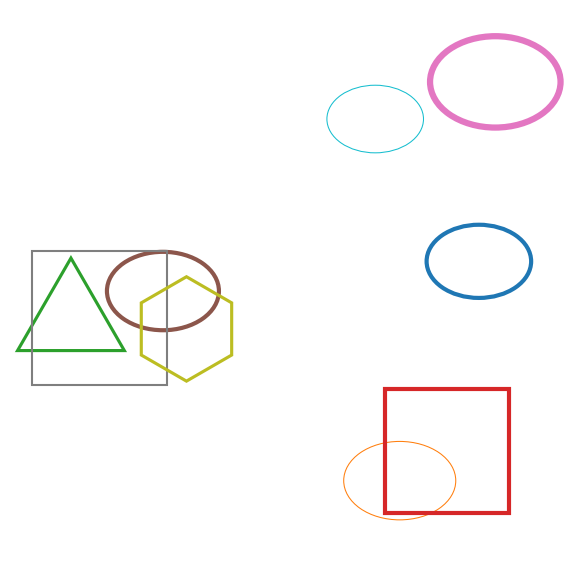[{"shape": "oval", "thickness": 2, "radius": 0.45, "center": [0.829, 0.547]}, {"shape": "oval", "thickness": 0.5, "radius": 0.49, "center": [0.692, 0.167]}, {"shape": "triangle", "thickness": 1.5, "radius": 0.53, "center": [0.123, 0.445]}, {"shape": "square", "thickness": 2, "radius": 0.54, "center": [0.774, 0.219]}, {"shape": "oval", "thickness": 2, "radius": 0.48, "center": [0.282, 0.495]}, {"shape": "oval", "thickness": 3, "radius": 0.56, "center": [0.858, 0.857]}, {"shape": "square", "thickness": 1, "radius": 0.58, "center": [0.172, 0.448]}, {"shape": "hexagon", "thickness": 1.5, "radius": 0.45, "center": [0.323, 0.43]}, {"shape": "oval", "thickness": 0.5, "radius": 0.42, "center": [0.65, 0.793]}]